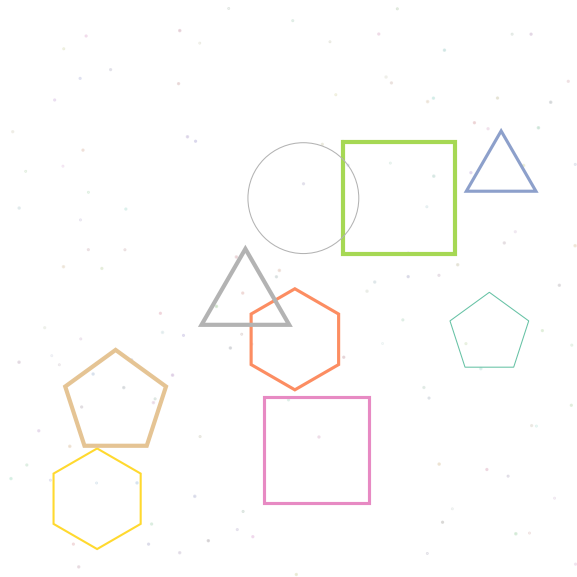[{"shape": "pentagon", "thickness": 0.5, "radius": 0.36, "center": [0.847, 0.421]}, {"shape": "hexagon", "thickness": 1.5, "radius": 0.44, "center": [0.511, 0.412]}, {"shape": "triangle", "thickness": 1.5, "radius": 0.35, "center": [0.868, 0.703]}, {"shape": "square", "thickness": 1.5, "radius": 0.46, "center": [0.548, 0.22]}, {"shape": "square", "thickness": 2, "radius": 0.49, "center": [0.69, 0.656]}, {"shape": "hexagon", "thickness": 1, "radius": 0.44, "center": [0.168, 0.135]}, {"shape": "pentagon", "thickness": 2, "radius": 0.46, "center": [0.2, 0.301]}, {"shape": "triangle", "thickness": 2, "radius": 0.44, "center": [0.425, 0.481]}, {"shape": "circle", "thickness": 0.5, "radius": 0.48, "center": [0.525, 0.656]}]